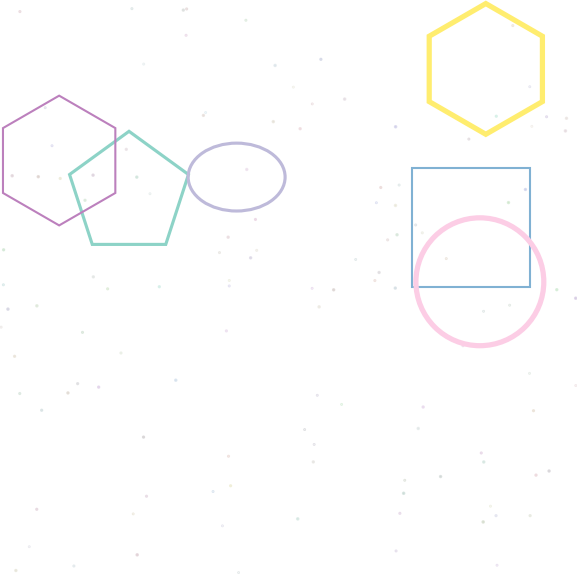[{"shape": "pentagon", "thickness": 1.5, "radius": 0.54, "center": [0.223, 0.663]}, {"shape": "oval", "thickness": 1.5, "radius": 0.42, "center": [0.41, 0.693]}, {"shape": "square", "thickness": 1, "radius": 0.51, "center": [0.816, 0.605]}, {"shape": "circle", "thickness": 2.5, "radius": 0.55, "center": [0.831, 0.511]}, {"shape": "hexagon", "thickness": 1, "radius": 0.56, "center": [0.102, 0.721]}, {"shape": "hexagon", "thickness": 2.5, "radius": 0.57, "center": [0.841, 0.88]}]